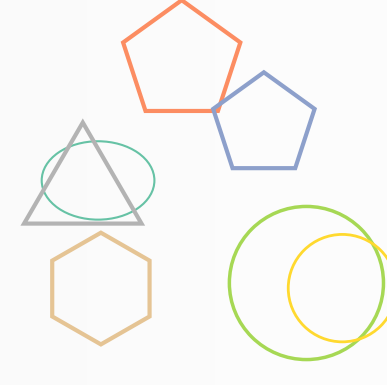[{"shape": "oval", "thickness": 1.5, "radius": 0.73, "center": [0.253, 0.531]}, {"shape": "pentagon", "thickness": 3, "radius": 0.8, "center": [0.469, 0.84]}, {"shape": "pentagon", "thickness": 3, "radius": 0.69, "center": [0.681, 0.675]}, {"shape": "circle", "thickness": 2.5, "radius": 0.99, "center": [0.791, 0.265]}, {"shape": "circle", "thickness": 2, "radius": 0.7, "center": [0.883, 0.252]}, {"shape": "hexagon", "thickness": 3, "radius": 0.73, "center": [0.26, 0.251]}, {"shape": "triangle", "thickness": 3, "radius": 0.87, "center": [0.214, 0.507]}]